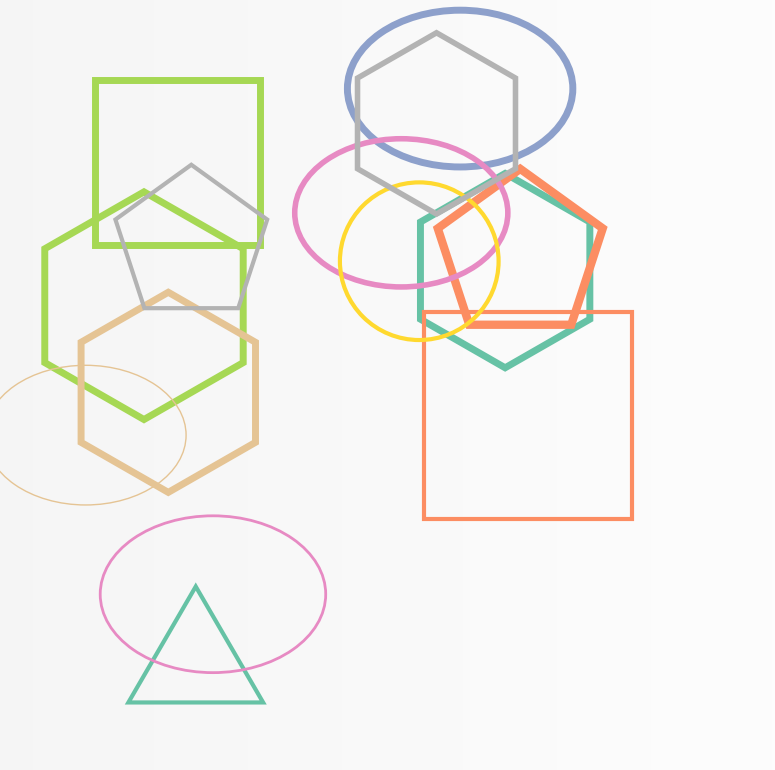[{"shape": "hexagon", "thickness": 2.5, "radius": 0.63, "center": [0.652, 0.649]}, {"shape": "triangle", "thickness": 1.5, "radius": 0.5, "center": [0.253, 0.138]}, {"shape": "square", "thickness": 1.5, "radius": 0.67, "center": [0.681, 0.46]}, {"shape": "pentagon", "thickness": 3, "radius": 0.56, "center": [0.671, 0.669]}, {"shape": "oval", "thickness": 2.5, "radius": 0.73, "center": [0.594, 0.885]}, {"shape": "oval", "thickness": 2, "radius": 0.69, "center": [0.518, 0.724]}, {"shape": "oval", "thickness": 1, "radius": 0.73, "center": [0.275, 0.228]}, {"shape": "hexagon", "thickness": 2.5, "radius": 0.74, "center": [0.186, 0.603]}, {"shape": "square", "thickness": 2.5, "radius": 0.53, "center": [0.229, 0.789]}, {"shape": "circle", "thickness": 1.5, "radius": 0.51, "center": [0.541, 0.661]}, {"shape": "oval", "thickness": 0.5, "radius": 0.65, "center": [0.111, 0.435]}, {"shape": "hexagon", "thickness": 2.5, "radius": 0.65, "center": [0.217, 0.49]}, {"shape": "hexagon", "thickness": 2, "radius": 0.59, "center": [0.563, 0.84]}, {"shape": "pentagon", "thickness": 1.5, "radius": 0.51, "center": [0.247, 0.683]}]